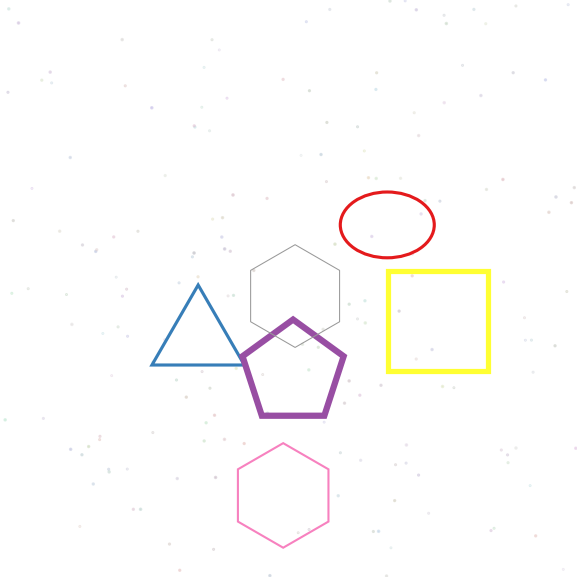[{"shape": "oval", "thickness": 1.5, "radius": 0.41, "center": [0.671, 0.61]}, {"shape": "triangle", "thickness": 1.5, "radius": 0.46, "center": [0.343, 0.413]}, {"shape": "pentagon", "thickness": 3, "radius": 0.46, "center": [0.507, 0.354]}, {"shape": "square", "thickness": 2.5, "radius": 0.43, "center": [0.759, 0.443]}, {"shape": "hexagon", "thickness": 1, "radius": 0.45, "center": [0.49, 0.141]}, {"shape": "hexagon", "thickness": 0.5, "radius": 0.44, "center": [0.511, 0.486]}]